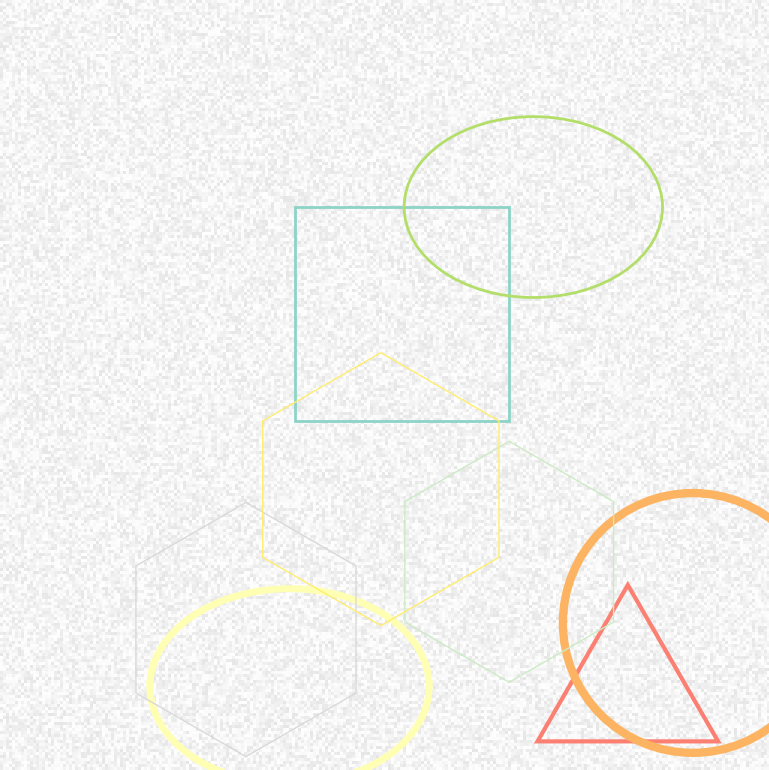[{"shape": "square", "thickness": 1, "radius": 0.69, "center": [0.523, 0.592]}, {"shape": "oval", "thickness": 2.5, "radius": 0.91, "center": [0.376, 0.108]}, {"shape": "triangle", "thickness": 1.5, "radius": 0.68, "center": [0.815, 0.105]}, {"shape": "circle", "thickness": 3, "radius": 0.84, "center": [0.9, 0.191]}, {"shape": "oval", "thickness": 1, "radius": 0.84, "center": [0.693, 0.731]}, {"shape": "hexagon", "thickness": 0.5, "radius": 0.83, "center": [0.319, 0.182]}, {"shape": "hexagon", "thickness": 0.5, "radius": 0.78, "center": [0.661, 0.27]}, {"shape": "hexagon", "thickness": 0.5, "radius": 0.89, "center": [0.495, 0.365]}]